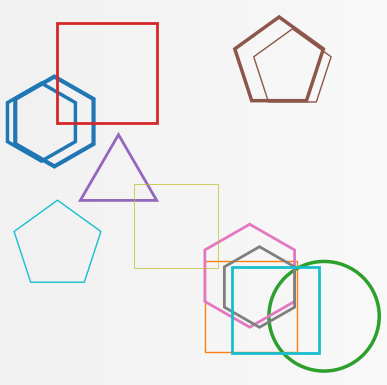[{"shape": "hexagon", "thickness": 3, "radius": 0.58, "center": [0.14, 0.684]}, {"shape": "hexagon", "thickness": 2.5, "radius": 0.51, "center": [0.107, 0.683]}, {"shape": "square", "thickness": 1, "radius": 0.59, "center": [0.647, 0.203]}, {"shape": "circle", "thickness": 2.5, "radius": 0.71, "center": [0.836, 0.179]}, {"shape": "square", "thickness": 2, "radius": 0.65, "center": [0.276, 0.81]}, {"shape": "triangle", "thickness": 2, "radius": 0.57, "center": [0.306, 0.536]}, {"shape": "pentagon", "thickness": 2.5, "radius": 0.6, "center": [0.72, 0.836]}, {"shape": "pentagon", "thickness": 1, "radius": 0.52, "center": [0.755, 0.82]}, {"shape": "hexagon", "thickness": 2, "radius": 0.67, "center": [0.644, 0.284]}, {"shape": "hexagon", "thickness": 2, "radius": 0.52, "center": [0.67, 0.255]}, {"shape": "square", "thickness": 0.5, "radius": 0.54, "center": [0.454, 0.413]}, {"shape": "square", "thickness": 2, "radius": 0.56, "center": [0.711, 0.194]}, {"shape": "pentagon", "thickness": 1, "radius": 0.59, "center": [0.148, 0.362]}]